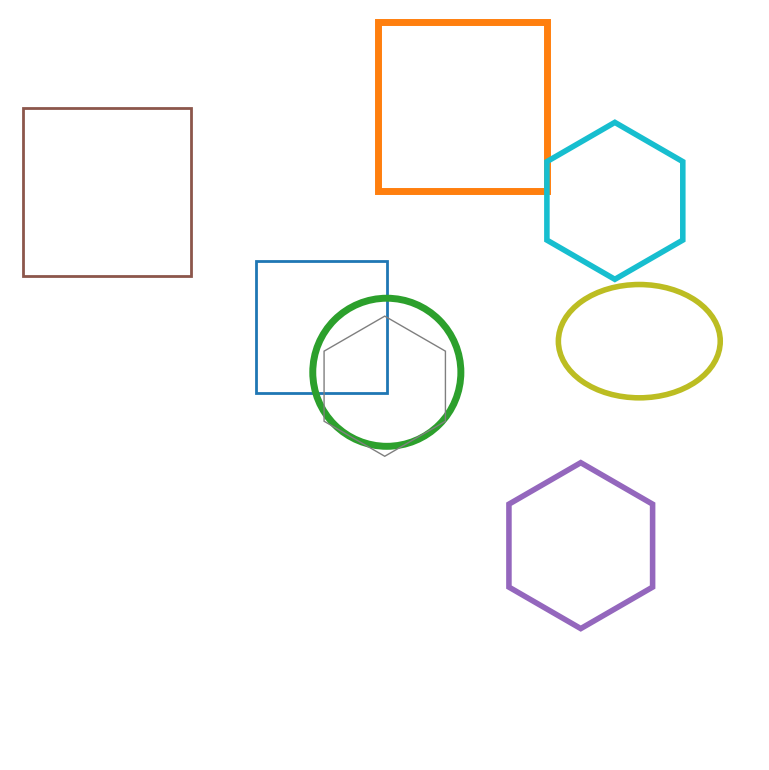[{"shape": "square", "thickness": 1, "radius": 0.43, "center": [0.417, 0.575]}, {"shape": "square", "thickness": 2.5, "radius": 0.55, "center": [0.601, 0.862]}, {"shape": "circle", "thickness": 2.5, "radius": 0.48, "center": [0.502, 0.517]}, {"shape": "hexagon", "thickness": 2, "radius": 0.54, "center": [0.754, 0.291]}, {"shape": "square", "thickness": 1, "radius": 0.54, "center": [0.139, 0.751]}, {"shape": "hexagon", "thickness": 0.5, "radius": 0.45, "center": [0.5, 0.498]}, {"shape": "oval", "thickness": 2, "radius": 0.53, "center": [0.83, 0.557]}, {"shape": "hexagon", "thickness": 2, "radius": 0.51, "center": [0.798, 0.739]}]